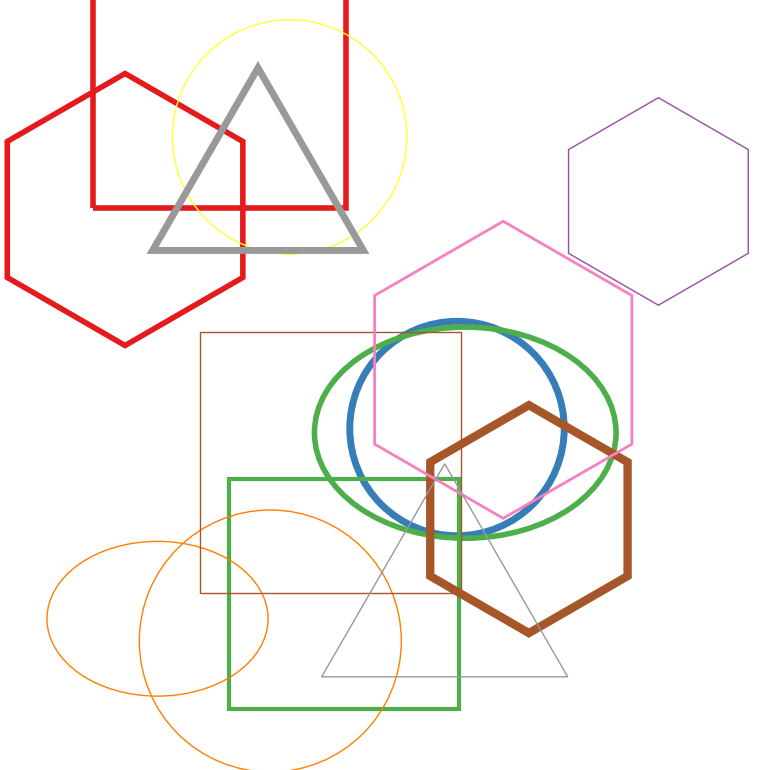[{"shape": "hexagon", "thickness": 2, "radius": 0.88, "center": [0.162, 0.728]}, {"shape": "square", "thickness": 2, "radius": 0.82, "center": [0.285, 0.894]}, {"shape": "circle", "thickness": 2.5, "radius": 0.7, "center": [0.594, 0.443]}, {"shape": "oval", "thickness": 2, "radius": 0.98, "center": [0.604, 0.438]}, {"shape": "square", "thickness": 1.5, "radius": 0.75, "center": [0.447, 0.228]}, {"shape": "hexagon", "thickness": 0.5, "radius": 0.67, "center": [0.855, 0.738]}, {"shape": "circle", "thickness": 0.5, "radius": 0.85, "center": [0.351, 0.168]}, {"shape": "oval", "thickness": 0.5, "radius": 0.72, "center": [0.205, 0.196]}, {"shape": "circle", "thickness": 0.5, "radius": 0.76, "center": [0.376, 0.822]}, {"shape": "square", "thickness": 0.5, "radius": 0.85, "center": [0.429, 0.399]}, {"shape": "hexagon", "thickness": 3, "radius": 0.74, "center": [0.687, 0.326]}, {"shape": "hexagon", "thickness": 1, "radius": 0.96, "center": [0.654, 0.52]}, {"shape": "triangle", "thickness": 0.5, "radius": 0.92, "center": [0.577, 0.213]}, {"shape": "triangle", "thickness": 2.5, "radius": 0.79, "center": [0.335, 0.754]}]